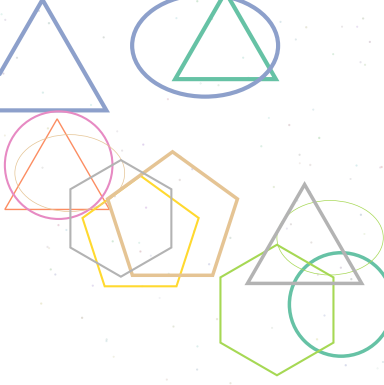[{"shape": "triangle", "thickness": 3, "radius": 0.75, "center": [0.586, 0.87]}, {"shape": "circle", "thickness": 2.5, "radius": 0.67, "center": [0.886, 0.209]}, {"shape": "triangle", "thickness": 1, "radius": 0.78, "center": [0.148, 0.534]}, {"shape": "triangle", "thickness": 3, "radius": 0.96, "center": [0.11, 0.809]}, {"shape": "oval", "thickness": 3, "radius": 0.95, "center": [0.533, 0.882]}, {"shape": "circle", "thickness": 1.5, "radius": 0.7, "center": [0.152, 0.571]}, {"shape": "oval", "thickness": 0.5, "radius": 0.69, "center": [0.857, 0.383]}, {"shape": "hexagon", "thickness": 1.5, "radius": 0.85, "center": [0.719, 0.195]}, {"shape": "pentagon", "thickness": 1.5, "radius": 0.79, "center": [0.365, 0.385]}, {"shape": "oval", "thickness": 0.5, "radius": 0.71, "center": [0.181, 0.55]}, {"shape": "pentagon", "thickness": 2.5, "radius": 0.89, "center": [0.448, 0.428]}, {"shape": "triangle", "thickness": 2.5, "radius": 0.86, "center": [0.791, 0.35]}, {"shape": "hexagon", "thickness": 1.5, "radius": 0.76, "center": [0.314, 0.433]}]